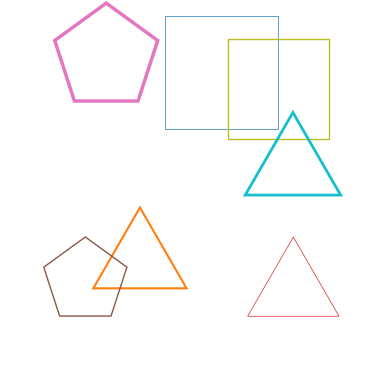[{"shape": "square", "thickness": 0.5, "radius": 0.73, "center": [0.574, 0.811]}, {"shape": "triangle", "thickness": 1.5, "radius": 0.7, "center": [0.363, 0.321]}, {"shape": "triangle", "thickness": 0.5, "radius": 0.69, "center": [0.762, 0.247]}, {"shape": "pentagon", "thickness": 1, "radius": 0.57, "center": [0.222, 0.271]}, {"shape": "pentagon", "thickness": 2.5, "radius": 0.7, "center": [0.276, 0.851]}, {"shape": "square", "thickness": 1, "radius": 0.65, "center": [0.723, 0.768]}, {"shape": "triangle", "thickness": 2, "radius": 0.72, "center": [0.761, 0.565]}]